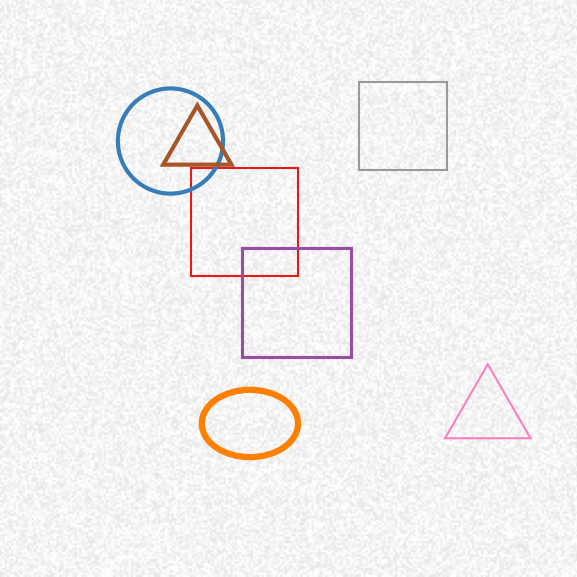[{"shape": "square", "thickness": 1, "radius": 0.47, "center": [0.423, 0.614]}, {"shape": "circle", "thickness": 2, "radius": 0.46, "center": [0.295, 0.755]}, {"shape": "square", "thickness": 1.5, "radius": 0.47, "center": [0.513, 0.476]}, {"shape": "oval", "thickness": 3, "radius": 0.42, "center": [0.433, 0.266]}, {"shape": "triangle", "thickness": 2, "radius": 0.34, "center": [0.342, 0.748]}, {"shape": "triangle", "thickness": 1, "radius": 0.43, "center": [0.845, 0.283]}, {"shape": "square", "thickness": 1, "radius": 0.38, "center": [0.697, 0.78]}]